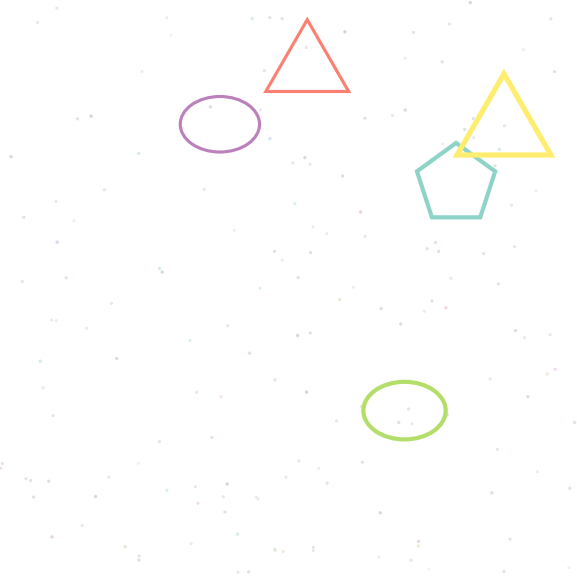[{"shape": "pentagon", "thickness": 2, "radius": 0.36, "center": [0.79, 0.68]}, {"shape": "triangle", "thickness": 1.5, "radius": 0.41, "center": [0.532, 0.882]}, {"shape": "oval", "thickness": 2, "radius": 0.36, "center": [0.7, 0.288]}, {"shape": "oval", "thickness": 1.5, "radius": 0.34, "center": [0.381, 0.784]}, {"shape": "triangle", "thickness": 2.5, "radius": 0.47, "center": [0.873, 0.778]}]